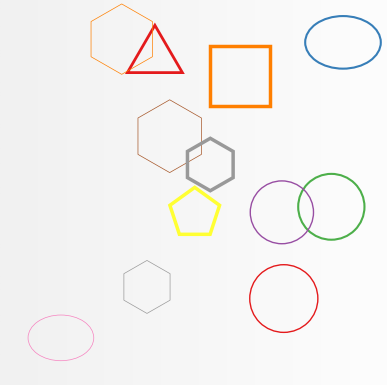[{"shape": "circle", "thickness": 1, "radius": 0.44, "center": [0.732, 0.225]}, {"shape": "triangle", "thickness": 2, "radius": 0.41, "center": [0.4, 0.852]}, {"shape": "oval", "thickness": 1.5, "radius": 0.49, "center": [0.885, 0.89]}, {"shape": "circle", "thickness": 1.5, "radius": 0.43, "center": [0.855, 0.463]}, {"shape": "circle", "thickness": 1, "radius": 0.41, "center": [0.727, 0.449]}, {"shape": "hexagon", "thickness": 0.5, "radius": 0.46, "center": [0.314, 0.898]}, {"shape": "square", "thickness": 2.5, "radius": 0.39, "center": [0.62, 0.804]}, {"shape": "pentagon", "thickness": 2.5, "radius": 0.34, "center": [0.503, 0.446]}, {"shape": "hexagon", "thickness": 0.5, "radius": 0.47, "center": [0.438, 0.646]}, {"shape": "oval", "thickness": 0.5, "radius": 0.42, "center": [0.157, 0.122]}, {"shape": "hexagon", "thickness": 0.5, "radius": 0.34, "center": [0.379, 0.255]}, {"shape": "hexagon", "thickness": 2.5, "radius": 0.34, "center": [0.543, 0.573]}]